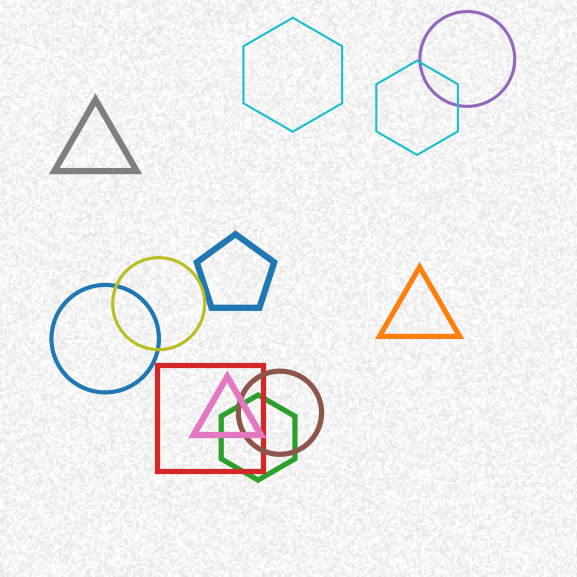[{"shape": "pentagon", "thickness": 3, "radius": 0.35, "center": [0.408, 0.523]}, {"shape": "circle", "thickness": 2, "radius": 0.47, "center": [0.182, 0.413]}, {"shape": "triangle", "thickness": 2.5, "radius": 0.4, "center": [0.727, 0.457]}, {"shape": "hexagon", "thickness": 2.5, "radius": 0.37, "center": [0.447, 0.241]}, {"shape": "square", "thickness": 2.5, "radius": 0.46, "center": [0.364, 0.275]}, {"shape": "circle", "thickness": 1.5, "radius": 0.41, "center": [0.809, 0.897]}, {"shape": "circle", "thickness": 2.5, "radius": 0.36, "center": [0.485, 0.284]}, {"shape": "triangle", "thickness": 3, "radius": 0.34, "center": [0.394, 0.28]}, {"shape": "triangle", "thickness": 3, "radius": 0.41, "center": [0.165, 0.744]}, {"shape": "circle", "thickness": 1.5, "radius": 0.4, "center": [0.275, 0.473]}, {"shape": "hexagon", "thickness": 1, "radius": 0.41, "center": [0.722, 0.812]}, {"shape": "hexagon", "thickness": 1, "radius": 0.49, "center": [0.507, 0.87]}]